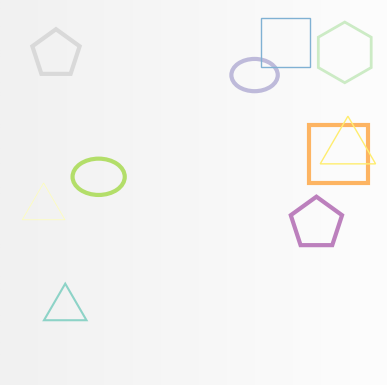[{"shape": "triangle", "thickness": 1.5, "radius": 0.32, "center": [0.168, 0.2]}, {"shape": "triangle", "thickness": 0.5, "radius": 0.32, "center": [0.113, 0.461]}, {"shape": "oval", "thickness": 3, "radius": 0.3, "center": [0.657, 0.805]}, {"shape": "square", "thickness": 1, "radius": 0.32, "center": [0.736, 0.89]}, {"shape": "square", "thickness": 3, "radius": 0.38, "center": [0.873, 0.599]}, {"shape": "oval", "thickness": 3, "radius": 0.34, "center": [0.255, 0.541]}, {"shape": "pentagon", "thickness": 3, "radius": 0.32, "center": [0.145, 0.86]}, {"shape": "pentagon", "thickness": 3, "radius": 0.35, "center": [0.817, 0.42]}, {"shape": "hexagon", "thickness": 2, "radius": 0.39, "center": [0.89, 0.864]}, {"shape": "triangle", "thickness": 1, "radius": 0.41, "center": [0.898, 0.616]}]